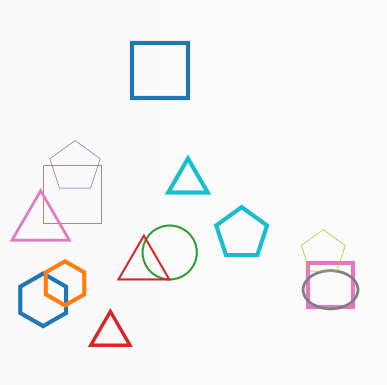[{"shape": "square", "thickness": 3, "radius": 0.36, "center": [0.412, 0.816]}, {"shape": "hexagon", "thickness": 3, "radius": 0.34, "center": [0.111, 0.221]}, {"shape": "hexagon", "thickness": 3, "radius": 0.29, "center": [0.168, 0.264]}, {"shape": "circle", "thickness": 1.5, "radius": 0.35, "center": [0.438, 0.344]}, {"shape": "triangle", "thickness": 2.5, "radius": 0.29, "center": [0.285, 0.133]}, {"shape": "triangle", "thickness": 1.5, "radius": 0.38, "center": [0.371, 0.312]}, {"shape": "pentagon", "thickness": 0.5, "radius": 0.34, "center": [0.194, 0.567]}, {"shape": "square", "thickness": 0.5, "radius": 0.38, "center": [0.185, 0.497]}, {"shape": "triangle", "thickness": 2, "radius": 0.43, "center": [0.105, 0.419]}, {"shape": "square", "thickness": 3, "radius": 0.29, "center": [0.852, 0.259]}, {"shape": "oval", "thickness": 2, "radius": 0.35, "center": [0.853, 0.247]}, {"shape": "pentagon", "thickness": 0.5, "radius": 0.3, "center": [0.834, 0.344]}, {"shape": "triangle", "thickness": 3, "radius": 0.29, "center": [0.485, 0.529]}, {"shape": "pentagon", "thickness": 3, "radius": 0.34, "center": [0.624, 0.393]}]